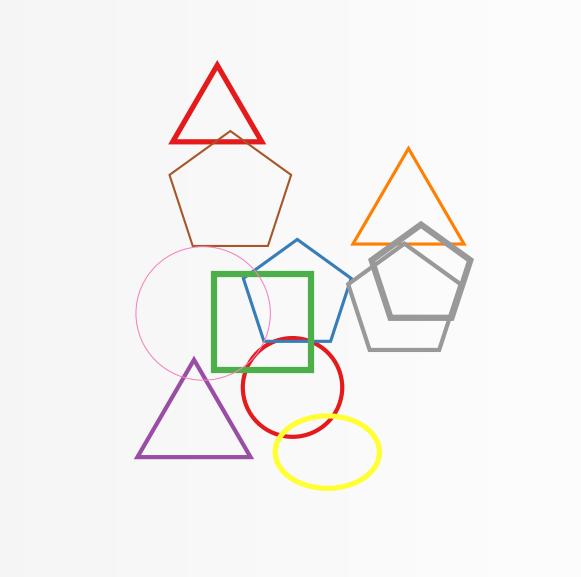[{"shape": "circle", "thickness": 2, "radius": 0.43, "center": [0.503, 0.328]}, {"shape": "triangle", "thickness": 2.5, "radius": 0.44, "center": [0.374, 0.798]}, {"shape": "pentagon", "thickness": 1.5, "radius": 0.49, "center": [0.511, 0.487]}, {"shape": "square", "thickness": 3, "radius": 0.42, "center": [0.452, 0.441]}, {"shape": "triangle", "thickness": 2, "radius": 0.56, "center": [0.334, 0.264]}, {"shape": "triangle", "thickness": 1.5, "radius": 0.55, "center": [0.703, 0.632]}, {"shape": "oval", "thickness": 2.5, "radius": 0.45, "center": [0.563, 0.216]}, {"shape": "pentagon", "thickness": 1, "radius": 0.55, "center": [0.396, 0.662]}, {"shape": "circle", "thickness": 0.5, "radius": 0.58, "center": [0.35, 0.456]}, {"shape": "pentagon", "thickness": 3, "radius": 0.45, "center": [0.724, 0.521]}, {"shape": "pentagon", "thickness": 2, "radius": 0.51, "center": [0.696, 0.475]}]